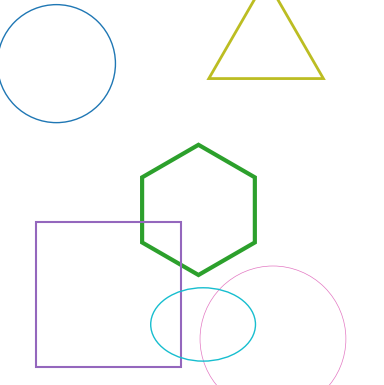[{"shape": "circle", "thickness": 1, "radius": 0.77, "center": [0.147, 0.835]}, {"shape": "hexagon", "thickness": 3, "radius": 0.85, "center": [0.516, 0.455]}, {"shape": "square", "thickness": 1.5, "radius": 0.94, "center": [0.281, 0.235]}, {"shape": "circle", "thickness": 0.5, "radius": 0.95, "center": [0.709, 0.12]}, {"shape": "triangle", "thickness": 2, "radius": 0.86, "center": [0.691, 0.882]}, {"shape": "oval", "thickness": 1, "radius": 0.68, "center": [0.528, 0.157]}]